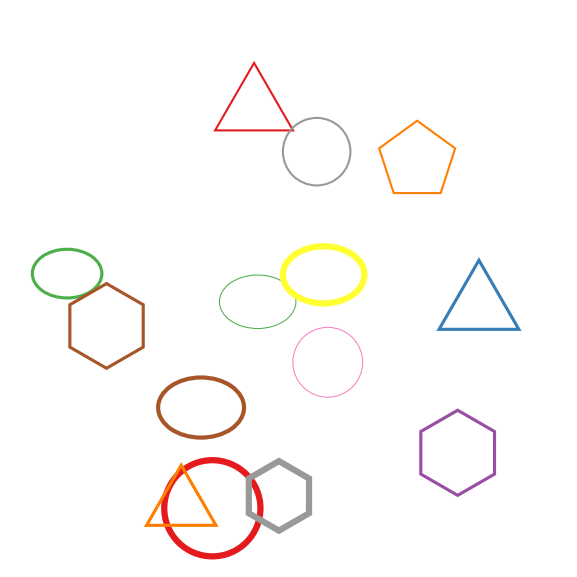[{"shape": "circle", "thickness": 3, "radius": 0.42, "center": [0.368, 0.119]}, {"shape": "triangle", "thickness": 1, "radius": 0.39, "center": [0.44, 0.812]}, {"shape": "triangle", "thickness": 1.5, "radius": 0.4, "center": [0.829, 0.469]}, {"shape": "oval", "thickness": 0.5, "radius": 0.33, "center": [0.446, 0.477]}, {"shape": "oval", "thickness": 1.5, "radius": 0.3, "center": [0.116, 0.525]}, {"shape": "hexagon", "thickness": 1.5, "radius": 0.37, "center": [0.793, 0.215]}, {"shape": "pentagon", "thickness": 1, "radius": 0.35, "center": [0.722, 0.721]}, {"shape": "triangle", "thickness": 1.5, "radius": 0.35, "center": [0.314, 0.124]}, {"shape": "oval", "thickness": 3, "radius": 0.35, "center": [0.56, 0.523]}, {"shape": "hexagon", "thickness": 1.5, "radius": 0.37, "center": [0.184, 0.435]}, {"shape": "oval", "thickness": 2, "radius": 0.37, "center": [0.348, 0.293]}, {"shape": "circle", "thickness": 0.5, "radius": 0.3, "center": [0.568, 0.372]}, {"shape": "circle", "thickness": 1, "radius": 0.29, "center": [0.548, 0.737]}, {"shape": "hexagon", "thickness": 3, "radius": 0.3, "center": [0.483, 0.14]}]